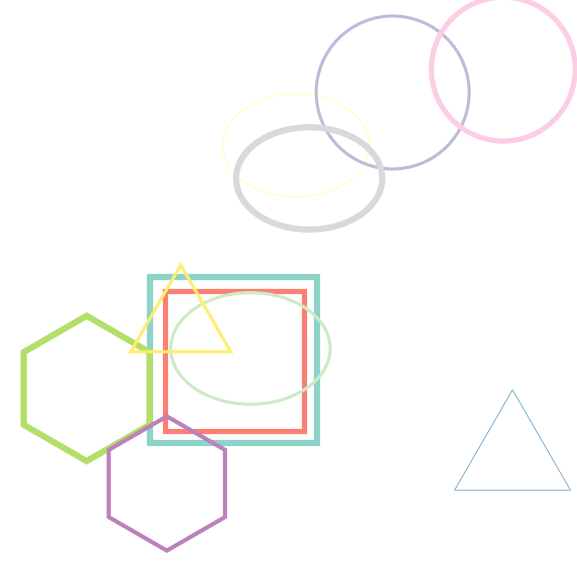[{"shape": "square", "thickness": 3, "radius": 0.72, "center": [0.405, 0.376]}, {"shape": "oval", "thickness": 0.5, "radius": 0.64, "center": [0.513, 0.747]}, {"shape": "circle", "thickness": 1.5, "radius": 0.66, "center": [0.68, 0.839]}, {"shape": "square", "thickness": 2.5, "radius": 0.6, "center": [0.405, 0.374]}, {"shape": "triangle", "thickness": 0.5, "radius": 0.58, "center": [0.887, 0.208]}, {"shape": "hexagon", "thickness": 3, "radius": 0.63, "center": [0.15, 0.326]}, {"shape": "circle", "thickness": 2.5, "radius": 0.62, "center": [0.871, 0.879]}, {"shape": "oval", "thickness": 3, "radius": 0.63, "center": [0.535, 0.69]}, {"shape": "hexagon", "thickness": 2, "radius": 0.58, "center": [0.289, 0.162]}, {"shape": "oval", "thickness": 1.5, "radius": 0.69, "center": [0.434, 0.396]}, {"shape": "triangle", "thickness": 1.5, "radius": 0.5, "center": [0.313, 0.44]}]